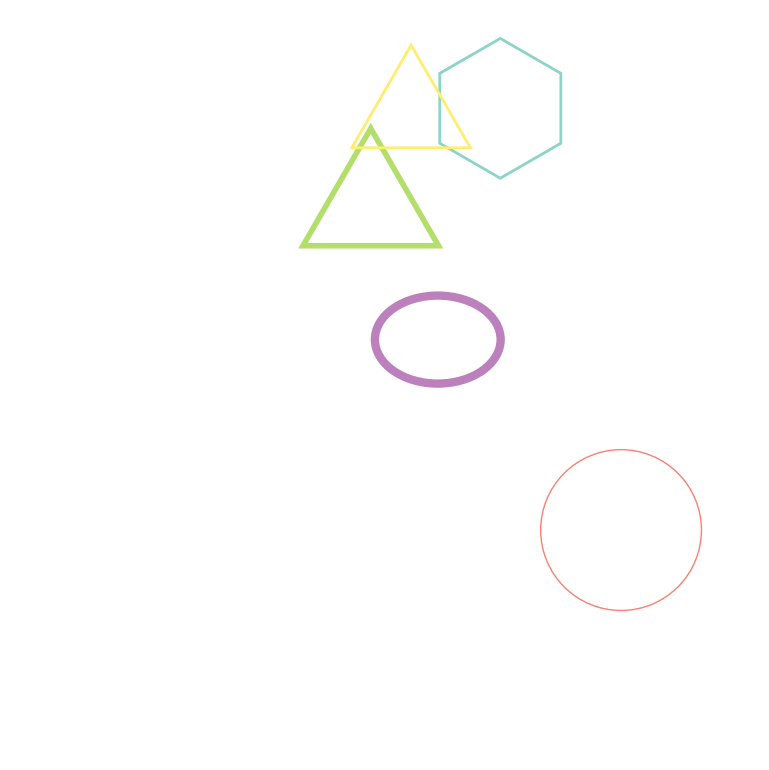[{"shape": "hexagon", "thickness": 1, "radius": 0.45, "center": [0.65, 0.859]}, {"shape": "circle", "thickness": 0.5, "radius": 0.52, "center": [0.807, 0.312]}, {"shape": "triangle", "thickness": 2, "radius": 0.51, "center": [0.481, 0.732]}, {"shape": "oval", "thickness": 3, "radius": 0.41, "center": [0.569, 0.559]}, {"shape": "triangle", "thickness": 1, "radius": 0.44, "center": [0.534, 0.853]}]